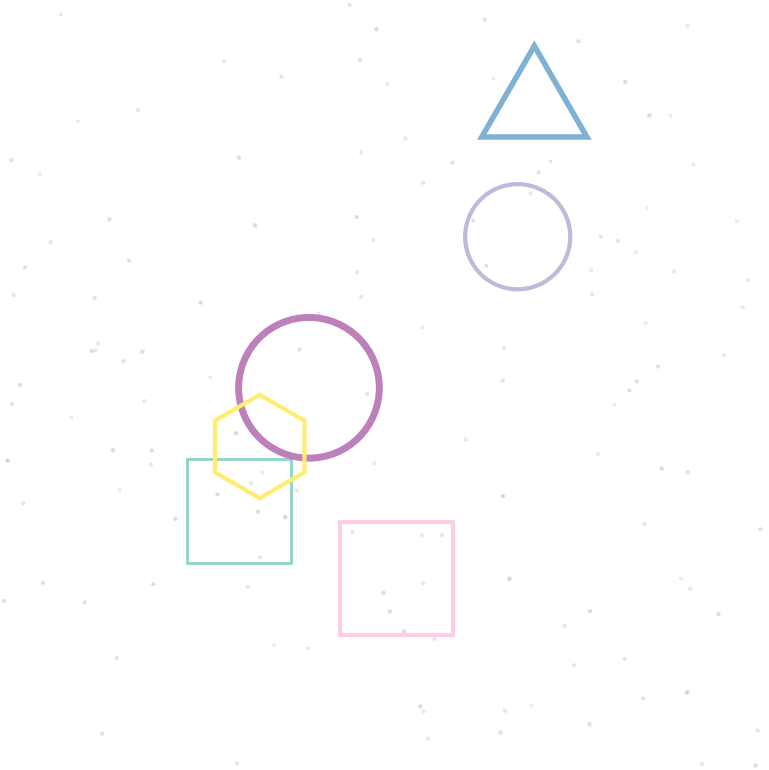[{"shape": "square", "thickness": 1, "radius": 0.34, "center": [0.31, 0.336]}, {"shape": "circle", "thickness": 1.5, "radius": 0.34, "center": [0.672, 0.693]}, {"shape": "triangle", "thickness": 2, "radius": 0.39, "center": [0.694, 0.862]}, {"shape": "square", "thickness": 1.5, "radius": 0.37, "center": [0.515, 0.249]}, {"shape": "circle", "thickness": 2.5, "radius": 0.46, "center": [0.401, 0.496]}, {"shape": "hexagon", "thickness": 1.5, "radius": 0.34, "center": [0.337, 0.42]}]